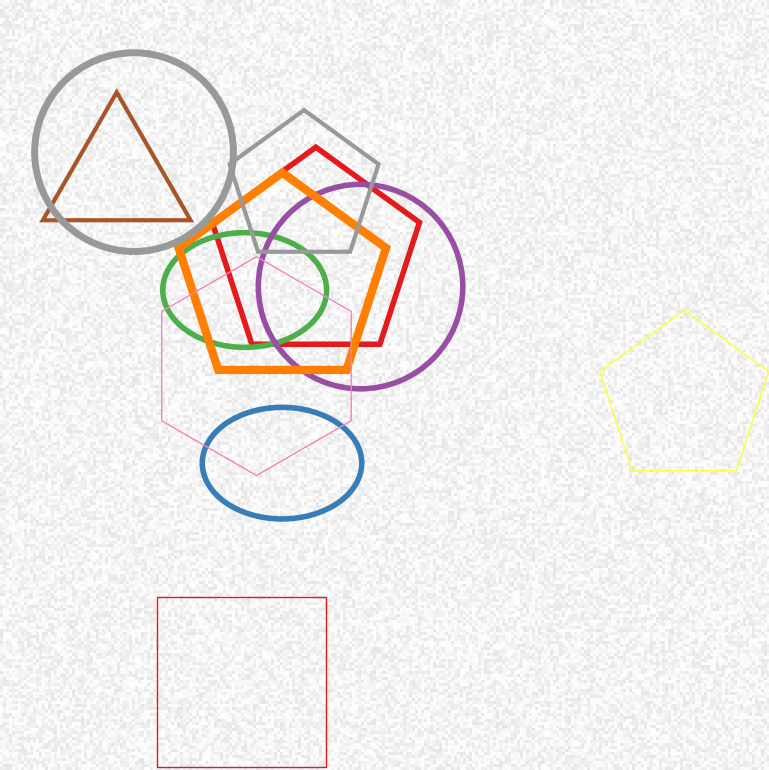[{"shape": "pentagon", "thickness": 2, "radius": 0.71, "center": [0.41, 0.667]}, {"shape": "square", "thickness": 0.5, "radius": 0.55, "center": [0.313, 0.115]}, {"shape": "oval", "thickness": 2, "radius": 0.52, "center": [0.366, 0.399]}, {"shape": "oval", "thickness": 2, "radius": 0.53, "center": [0.318, 0.623]}, {"shape": "circle", "thickness": 2, "radius": 0.66, "center": [0.468, 0.628]}, {"shape": "pentagon", "thickness": 3, "radius": 0.71, "center": [0.367, 0.634]}, {"shape": "pentagon", "thickness": 0.5, "radius": 0.58, "center": [0.889, 0.482]}, {"shape": "triangle", "thickness": 1.5, "radius": 0.55, "center": [0.152, 0.769]}, {"shape": "hexagon", "thickness": 0.5, "radius": 0.71, "center": [0.333, 0.525]}, {"shape": "pentagon", "thickness": 1.5, "radius": 0.51, "center": [0.395, 0.755]}, {"shape": "circle", "thickness": 2.5, "radius": 0.65, "center": [0.174, 0.802]}]